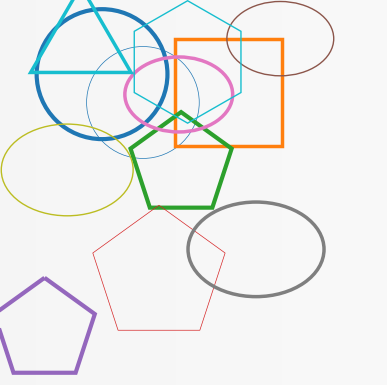[{"shape": "circle", "thickness": 0.5, "radius": 0.73, "center": [0.369, 0.734]}, {"shape": "circle", "thickness": 3, "radius": 0.84, "center": [0.263, 0.807]}, {"shape": "square", "thickness": 2.5, "radius": 0.69, "center": [0.589, 0.76]}, {"shape": "pentagon", "thickness": 3, "radius": 0.69, "center": [0.467, 0.572]}, {"shape": "pentagon", "thickness": 0.5, "radius": 0.9, "center": [0.41, 0.287]}, {"shape": "pentagon", "thickness": 3, "radius": 0.68, "center": [0.115, 0.142]}, {"shape": "oval", "thickness": 1, "radius": 0.69, "center": [0.723, 0.9]}, {"shape": "oval", "thickness": 2.5, "radius": 0.7, "center": [0.461, 0.755]}, {"shape": "oval", "thickness": 2.5, "radius": 0.88, "center": [0.661, 0.352]}, {"shape": "oval", "thickness": 1, "radius": 0.85, "center": [0.173, 0.559]}, {"shape": "triangle", "thickness": 2.5, "radius": 0.75, "center": [0.209, 0.887]}, {"shape": "hexagon", "thickness": 1, "radius": 0.79, "center": [0.484, 0.839]}]